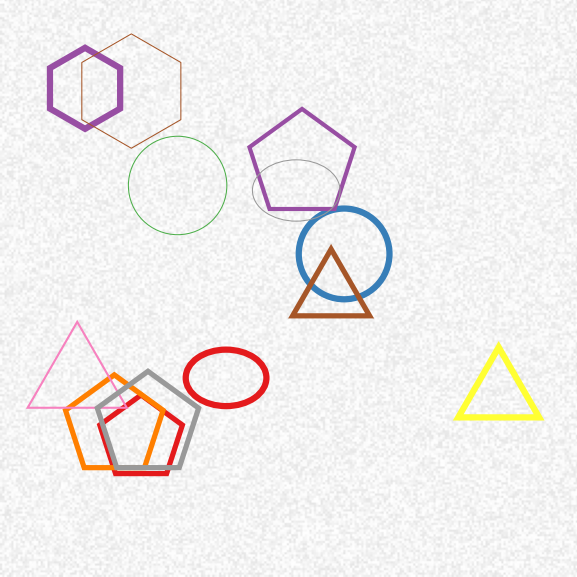[{"shape": "pentagon", "thickness": 2.5, "radius": 0.38, "center": [0.244, 0.24]}, {"shape": "oval", "thickness": 3, "radius": 0.35, "center": [0.391, 0.345]}, {"shape": "circle", "thickness": 3, "radius": 0.39, "center": [0.596, 0.559]}, {"shape": "circle", "thickness": 0.5, "radius": 0.43, "center": [0.308, 0.678]}, {"shape": "pentagon", "thickness": 2, "radius": 0.48, "center": [0.523, 0.715]}, {"shape": "hexagon", "thickness": 3, "radius": 0.35, "center": [0.147, 0.846]}, {"shape": "pentagon", "thickness": 2.5, "radius": 0.44, "center": [0.198, 0.261]}, {"shape": "triangle", "thickness": 3, "radius": 0.4, "center": [0.864, 0.317]}, {"shape": "triangle", "thickness": 2.5, "radius": 0.38, "center": [0.573, 0.491]}, {"shape": "hexagon", "thickness": 0.5, "radius": 0.5, "center": [0.227, 0.841]}, {"shape": "triangle", "thickness": 1, "radius": 0.5, "center": [0.134, 0.343]}, {"shape": "pentagon", "thickness": 2.5, "radius": 0.46, "center": [0.256, 0.264]}, {"shape": "oval", "thickness": 0.5, "radius": 0.38, "center": [0.513, 0.669]}]